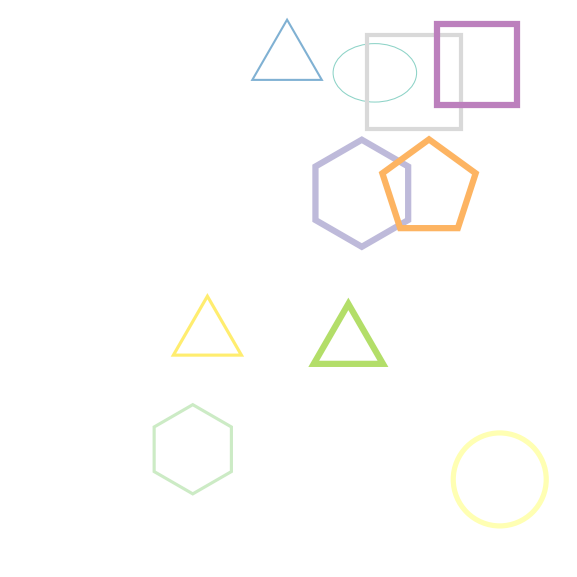[{"shape": "oval", "thickness": 0.5, "radius": 0.36, "center": [0.649, 0.873]}, {"shape": "circle", "thickness": 2.5, "radius": 0.4, "center": [0.865, 0.169]}, {"shape": "hexagon", "thickness": 3, "radius": 0.46, "center": [0.627, 0.664]}, {"shape": "triangle", "thickness": 1, "radius": 0.35, "center": [0.497, 0.896]}, {"shape": "pentagon", "thickness": 3, "radius": 0.42, "center": [0.743, 0.673]}, {"shape": "triangle", "thickness": 3, "radius": 0.35, "center": [0.603, 0.404]}, {"shape": "square", "thickness": 2, "radius": 0.41, "center": [0.717, 0.857]}, {"shape": "square", "thickness": 3, "radius": 0.35, "center": [0.826, 0.888]}, {"shape": "hexagon", "thickness": 1.5, "radius": 0.39, "center": [0.334, 0.221]}, {"shape": "triangle", "thickness": 1.5, "radius": 0.34, "center": [0.359, 0.418]}]